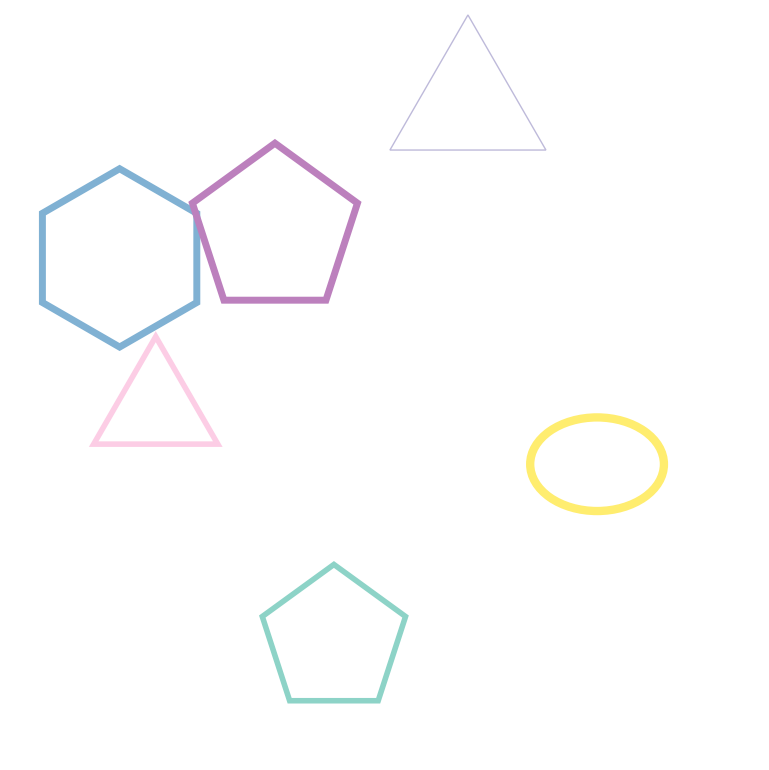[{"shape": "pentagon", "thickness": 2, "radius": 0.49, "center": [0.434, 0.169]}, {"shape": "triangle", "thickness": 0.5, "radius": 0.58, "center": [0.608, 0.864]}, {"shape": "hexagon", "thickness": 2.5, "radius": 0.58, "center": [0.155, 0.665]}, {"shape": "triangle", "thickness": 2, "radius": 0.47, "center": [0.202, 0.47]}, {"shape": "pentagon", "thickness": 2.5, "radius": 0.56, "center": [0.357, 0.701]}, {"shape": "oval", "thickness": 3, "radius": 0.43, "center": [0.775, 0.397]}]